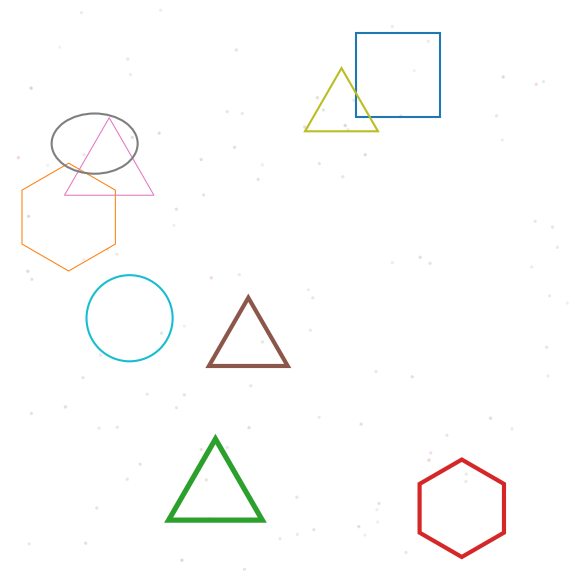[{"shape": "square", "thickness": 1, "radius": 0.36, "center": [0.69, 0.869]}, {"shape": "hexagon", "thickness": 0.5, "radius": 0.47, "center": [0.119, 0.623]}, {"shape": "triangle", "thickness": 2.5, "radius": 0.47, "center": [0.373, 0.145]}, {"shape": "hexagon", "thickness": 2, "radius": 0.42, "center": [0.8, 0.119]}, {"shape": "triangle", "thickness": 2, "radius": 0.39, "center": [0.43, 0.405]}, {"shape": "triangle", "thickness": 0.5, "radius": 0.45, "center": [0.189, 0.706]}, {"shape": "oval", "thickness": 1, "radius": 0.37, "center": [0.164, 0.75]}, {"shape": "triangle", "thickness": 1, "radius": 0.36, "center": [0.591, 0.808]}, {"shape": "circle", "thickness": 1, "radius": 0.37, "center": [0.224, 0.448]}]